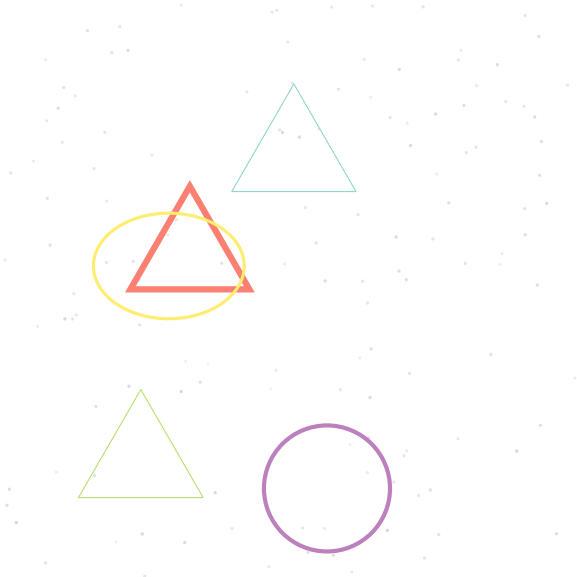[{"shape": "triangle", "thickness": 0.5, "radius": 0.62, "center": [0.509, 0.73]}, {"shape": "triangle", "thickness": 3, "radius": 0.6, "center": [0.329, 0.558]}, {"shape": "triangle", "thickness": 0.5, "radius": 0.62, "center": [0.244, 0.2]}, {"shape": "circle", "thickness": 2, "radius": 0.55, "center": [0.566, 0.153]}, {"shape": "oval", "thickness": 1.5, "radius": 0.65, "center": [0.292, 0.539]}]